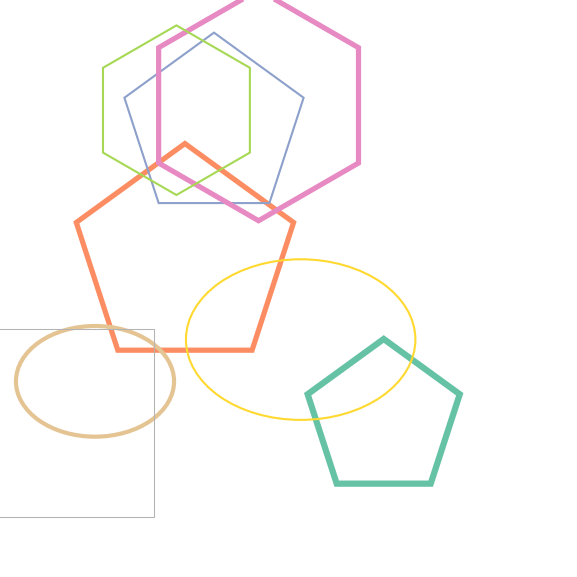[{"shape": "pentagon", "thickness": 3, "radius": 0.69, "center": [0.664, 0.274]}, {"shape": "pentagon", "thickness": 2.5, "radius": 0.99, "center": [0.32, 0.553]}, {"shape": "pentagon", "thickness": 1, "radius": 0.82, "center": [0.371, 0.779]}, {"shape": "hexagon", "thickness": 2.5, "radius": 1.0, "center": [0.448, 0.817]}, {"shape": "hexagon", "thickness": 1, "radius": 0.73, "center": [0.306, 0.808]}, {"shape": "oval", "thickness": 1, "radius": 0.99, "center": [0.521, 0.411]}, {"shape": "oval", "thickness": 2, "radius": 0.68, "center": [0.165, 0.339]}, {"shape": "square", "thickness": 0.5, "radius": 0.81, "center": [0.104, 0.266]}]